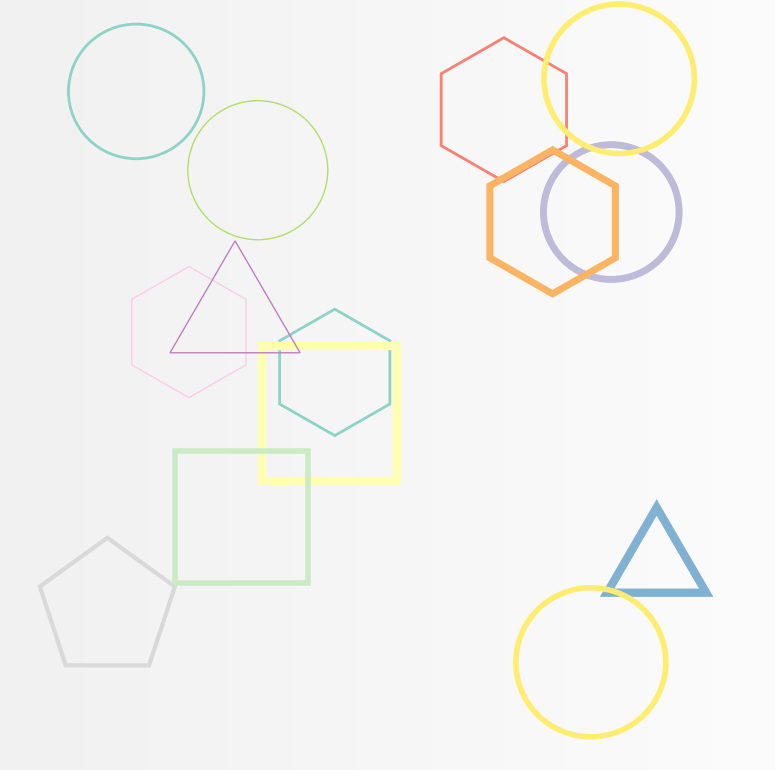[{"shape": "circle", "thickness": 1, "radius": 0.44, "center": [0.176, 0.881]}, {"shape": "hexagon", "thickness": 1, "radius": 0.41, "center": [0.432, 0.516]}, {"shape": "square", "thickness": 3, "radius": 0.44, "center": [0.426, 0.463]}, {"shape": "circle", "thickness": 2.5, "radius": 0.44, "center": [0.789, 0.725]}, {"shape": "hexagon", "thickness": 1, "radius": 0.47, "center": [0.65, 0.858]}, {"shape": "triangle", "thickness": 3, "radius": 0.37, "center": [0.847, 0.267]}, {"shape": "hexagon", "thickness": 2.5, "radius": 0.47, "center": [0.713, 0.712]}, {"shape": "circle", "thickness": 0.5, "radius": 0.45, "center": [0.333, 0.779]}, {"shape": "hexagon", "thickness": 0.5, "radius": 0.43, "center": [0.244, 0.569]}, {"shape": "pentagon", "thickness": 1.5, "radius": 0.46, "center": [0.139, 0.21]}, {"shape": "triangle", "thickness": 0.5, "radius": 0.48, "center": [0.303, 0.59]}, {"shape": "square", "thickness": 2, "radius": 0.43, "center": [0.312, 0.328]}, {"shape": "circle", "thickness": 2, "radius": 0.49, "center": [0.799, 0.898]}, {"shape": "circle", "thickness": 2, "radius": 0.48, "center": [0.762, 0.14]}]